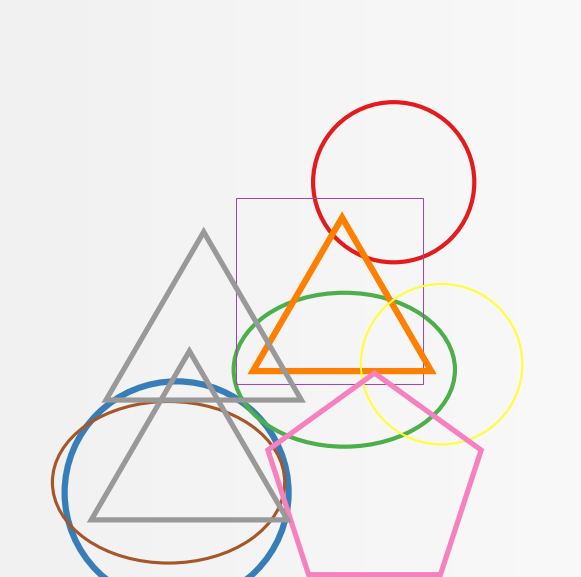[{"shape": "circle", "thickness": 2, "radius": 0.69, "center": [0.677, 0.684]}, {"shape": "circle", "thickness": 3, "radius": 0.96, "center": [0.304, 0.146]}, {"shape": "oval", "thickness": 2, "radius": 0.95, "center": [0.592, 0.359]}, {"shape": "square", "thickness": 0.5, "radius": 0.8, "center": [0.567, 0.496]}, {"shape": "triangle", "thickness": 3, "radius": 0.89, "center": [0.589, 0.445]}, {"shape": "circle", "thickness": 1, "radius": 0.69, "center": [0.76, 0.368]}, {"shape": "oval", "thickness": 1.5, "radius": 1.0, "center": [0.29, 0.164]}, {"shape": "pentagon", "thickness": 2.5, "radius": 0.96, "center": [0.644, 0.16]}, {"shape": "triangle", "thickness": 2.5, "radius": 0.97, "center": [0.326, 0.196]}, {"shape": "triangle", "thickness": 2.5, "radius": 0.97, "center": [0.35, 0.403]}]